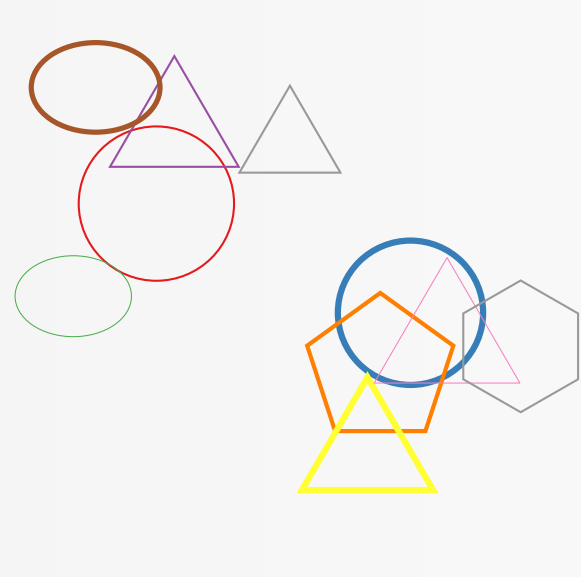[{"shape": "circle", "thickness": 1, "radius": 0.67, "center": [0.269, 0.647]}, {"shape": "circle", "thickness": 3, "radius": 0.62, "center": [0.706, 0.458]}, {"shape": "oval", "thickness": 0.5, "radius": 0.5, "center": [0.126, 0.486]}, {"shape": "triangle", "thickness": 1, "radius": 0.64, "center": [0.3, 0.774]}, {"shape": "pentagon", "thickness": 2, "radius": 0.66, "center": [0.654, 0.36]}, {"shape": "triangle", "thickness": 3, "radius": 0.65, "center": [0.632, 0.216]}, {"shape": "oval", "thickness": 2.5, "radius": 0.55, "center": [0.165, 0.848]}, {"shape": "triangle", "thickness": 0.5, "radius": 0.72, "center": [0.769, 0.408]}, {"shape": "hexagon", "thickness": 1, "radius": 0.57, "center": [0.896, 0.399]}, {"shape": "triangle", "thickness": 1, "radius": 0.5, "center": [0.499, 0.75]}]